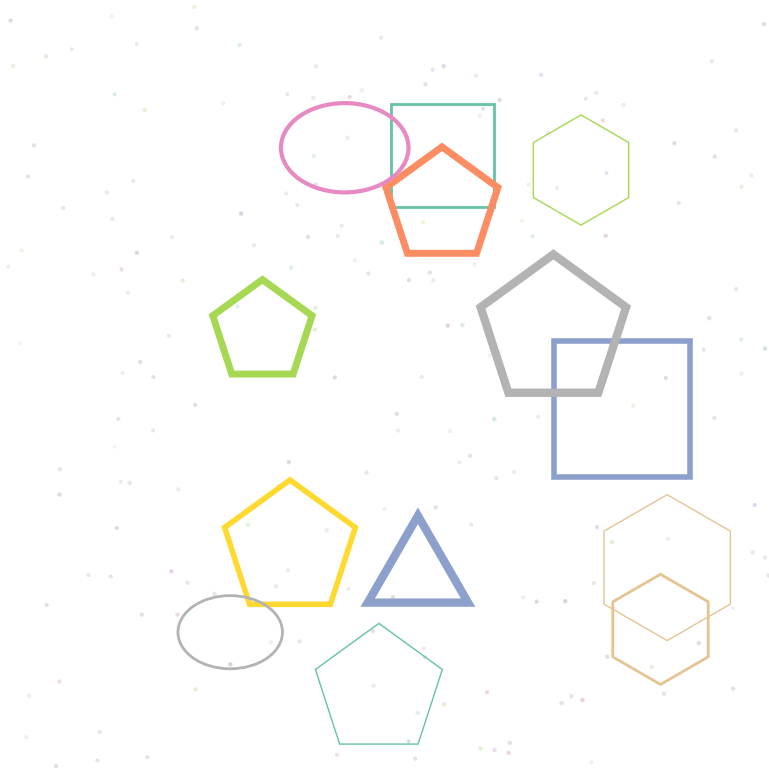[{"shape": "square", "thickness": 1, "radius": 0.34, "center": [0.575, 0.798]}, {"shape": "pentagon", "thickness": 0.5, "radius": 0.43, "center": [0.492, 0.104]}, {"shape": "pentagon", "thickness": 2.5, "radius": 0.38, "center": [0.574, 0.733]}, {"shape": "triangle", "thickness": 3, "radius": 0.38, "center": [0.543, 0.255]}, {"shape": "square", "thickness": 2, "radius": 0.44, "center": [0.808, 0.469]}, {"shape": "oval", "thickness": 1.5, "radius": 0.41, "center": [0.448, 0.808]}, {"shape": "hexagon", "thickness": 0.5, "radius": 0.36, "center": [0.755, 0.779]}, {"shape": "pentagon", "thickness": 2.5, "radius": 0.34, "center": [0.341, 0.569]}, {"shape": "pentagon", "thickness": 2, "radius": 0.45, "center": [0.377, 0.287]}, {"shape": "hexagon", "thickness": 1, "radius": 0.36, "center": [0.858, 0.183]}, {"shape": "hexagon", "thickness": 0.5, "radius": 0.47, "center": [0.866, 0.263]}, {"shape": "oval", "thickness": 1, "radius": 0.34, "center": [0.299, 0.179]}, {"shape": "pentagon", "thickness": 3, "radius": 0.5, "center": [0.719, 0.57]}]